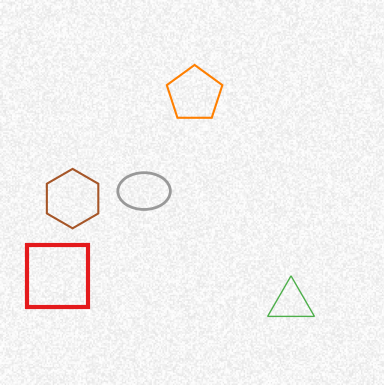[{"shape": "square", "thickness": 3, "radius": 0.4, "center": [0.15, 0.283]}, {"shape": "triangle", "thickness": 1, "radius": 0.35, "center": [0.756, 0.213]}, {"shape": "pentagon", "thickness": 1.5, "radius": 0.38, "center": [0.505, 0.755]}, {"shape": "hexagon", "thickness": 1.5, "radius": 0.39, "center": [0.189, 0.484]}, {"shape": "oval", "thickness": 2, "radius": 0.34, "center": [0.374, 0.504]}]